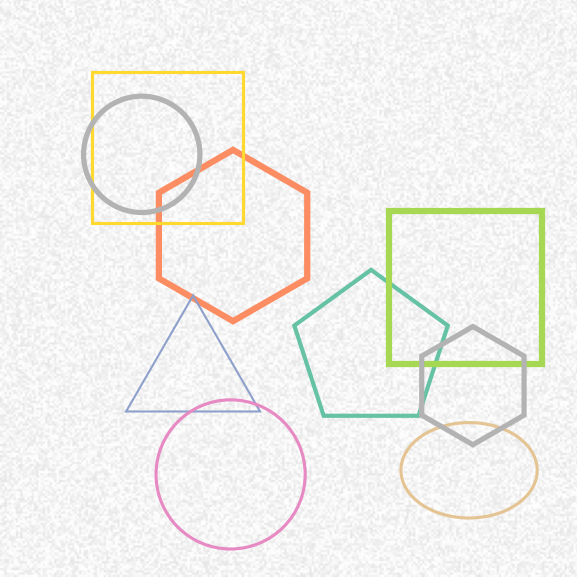[{"shape": "pentagon", "thickness": 2, "radius": 0.7, "center": [0.643, 0.392]}, {"shape": "hexagon", "thickness": 3, "radius": 0.74, "center": [0.404, 0.591]}, {"shape": "triangle", "thickness": 1, "radius": 0.67, "center": [0.334, 0.354]}, {"shape": "circle", "thickness": 1.5, "radius": 0.65, "center": [0.399, 0.178]}, {"shape": "square", "thickness": 3, "radius": 0.67, "center": [0.806, 0.501]}, {"shape": "square", "thickness": 1.5, "radius": 0.65, "center": [0.29, 0.743]}, {"shape": "oval", "thickness": 1.5, "radius": 0.59, "center": [0.812, 0.185]}, {"shape": "hexagon", "thickness": 2.5, "radius": 0.51, "center": [0.819, 0.331]}, {"shape": "circle", "thickness": 2.5, "radius": 0.5, "center": [0.245, 0.732]}]